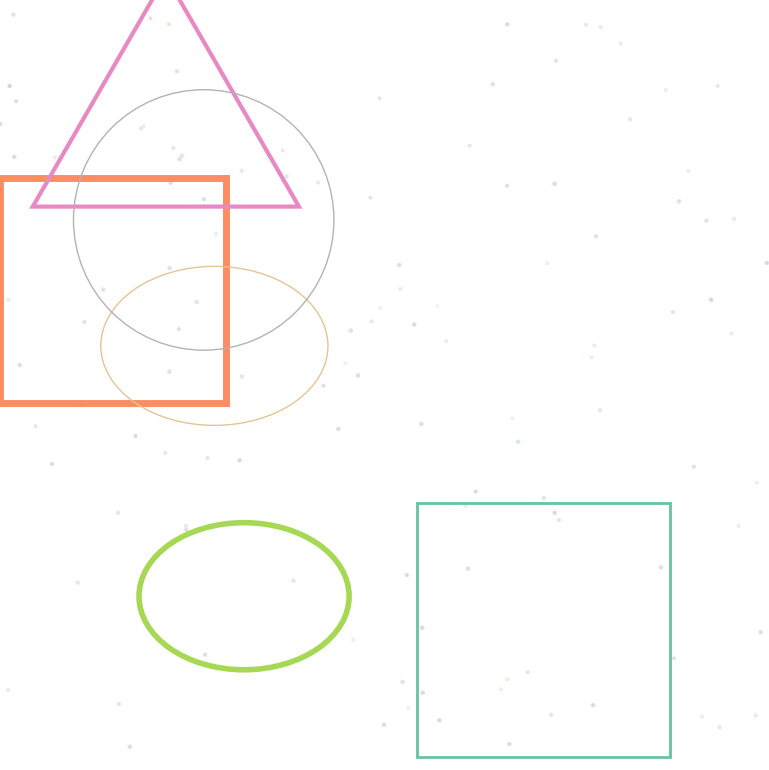[{"shape": "square", "thickness": 1, "radius": 0.82, "center": [0.706, 0.182]}, {"shape": "square", "thickness": 2.5, "radius": 0.73, "center": [0.147, 0.623]}, {"shape": "triangle", "thickness": 1.5, "radius": 1.0, "center": [0.215, 0.832]}, {"shape": "oval", "thickness": 2, "radius": 0.68, "center": [0.317, 0.226]}, {"shape": "oval", "thickness": 0.5, "radius": 0.74, "center": [0.278, 0.551]}, {"shape": "circle", "thickness": 0.5, "radius": 0.85, "center": [0.265, 0.714]}]